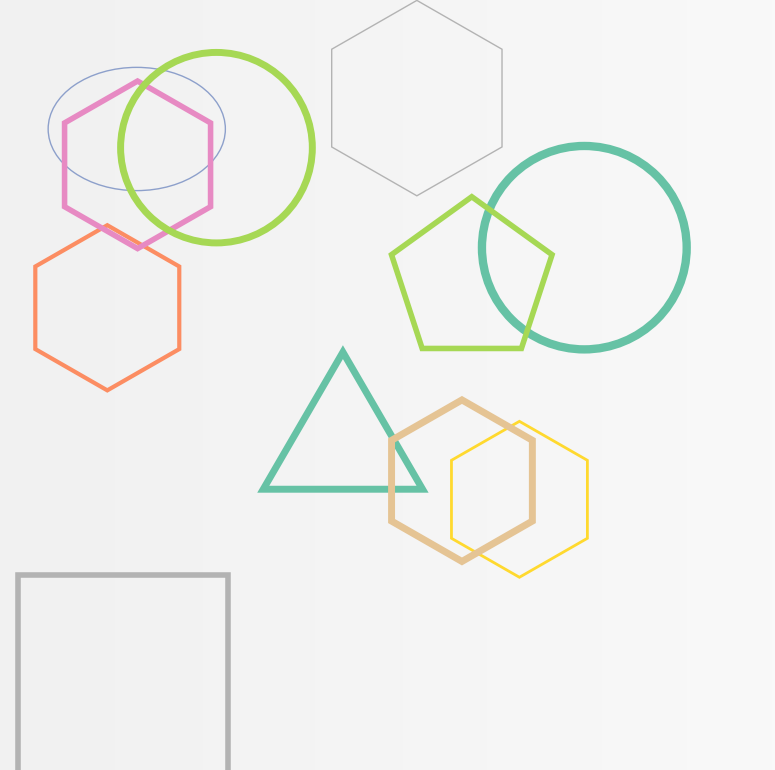[{"shape": "circle", "thickness": 3, "radius": 0.66, "center": [0.754, 0.678]}, {"shape": "triangle", "thickness": 2.5, "radius": 0.59, "center": [0.442, 0.424]}, {"shape": "hexagon", "thickness": 1.5, "radius": 0.54, "center": [0.138, 0.6]}, {"shape": "oval", "thickness": 0.5, "radius": 0.57, "center": [0.176, 0.832]}, {"shape": "hexagon", "thickness": 2, "radius": 0.54, "center": [0.178, 0.786]}, {"shape": "pentagon", "thickness": 2, "radius": 0.54, "center": [0.609, 0.636]}, {"shape": "circle", "thickness": 2.5, "radius": 0.62, "center": [0.279, 0.808]}, {"shape": "hexagon", "thickness": 1, "radius": 0.51, "center": [0.67, 0.352]}, {"shape": "hexagon", "thickness": 2.5, "radius": 0.52, "center": [0.596, 0.376]}, {"shape": "hexagon", "thickness": 0.5, "radius": 0.63, "center": [0.538, 0.873]}, {"shape": "square", "thickness": 2, "radius": 0.68, "center": [0.158, 0.118]}]